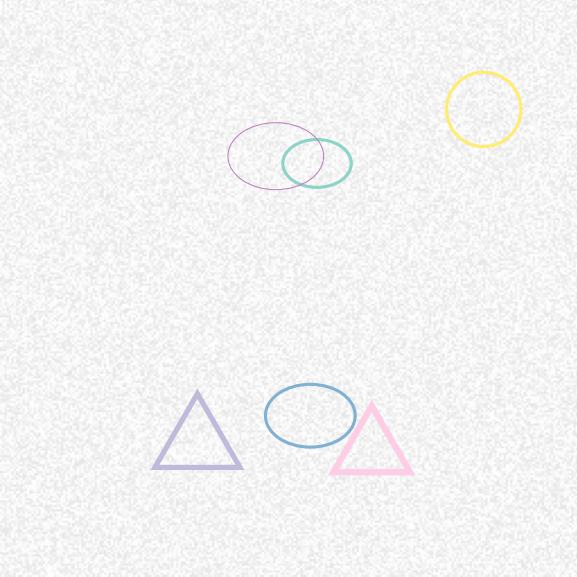[{"shape": "oval", "thickness": 1.5, "radius": 0.3, "center": [0.549, 0.716]}, {"shape": "triangle", "thickness": 2.5, "radius": 0.43, "center": [0.342, 0.232]}, {"shape": "oval", "thickness": 1.5, "radius": 0.39, "center": [0.537, 0.279]}, {"shape": "triangle", "thickness": 3, "radius": 0.38, "center": [0.644, 0.22]}, {"shape": "oval", "thickness": 0.5, "radius": 0.41, "center": [0.478, 0.729]}, {"shape": "circle", "thickness": 1.5, "radius": 0.32, "center": [0.838, 0.81]}]